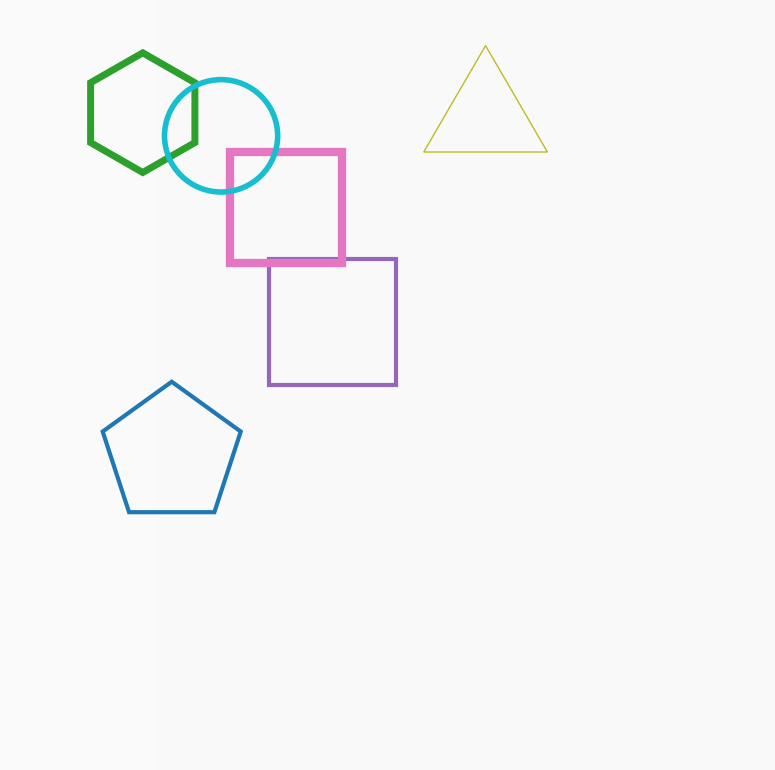[{"shape": "pentagon", "thickness": 1.5, "radius": 0.47, "center": [0.222, 0.411]}, {"shape": "hexagon", "thickness": 2.5, "radius": 0.39, "center": [0.184, 0.854]}, {"shape": "square", "thickness": 1.5, "radius": 0.41, "center": [0.429, 0.582]}, {"shape": "square", "thickness": 3, "radius": 0.36, "center": [0.368, 0.731]}, {"shape": "triangle", "thickness": 0.5, "radius": 0.46, "center": [0.627, 0.849]}, {"shape": "circle", "thickness": 2, "radius": 0.36, "center": [0.285, 0.824]}]